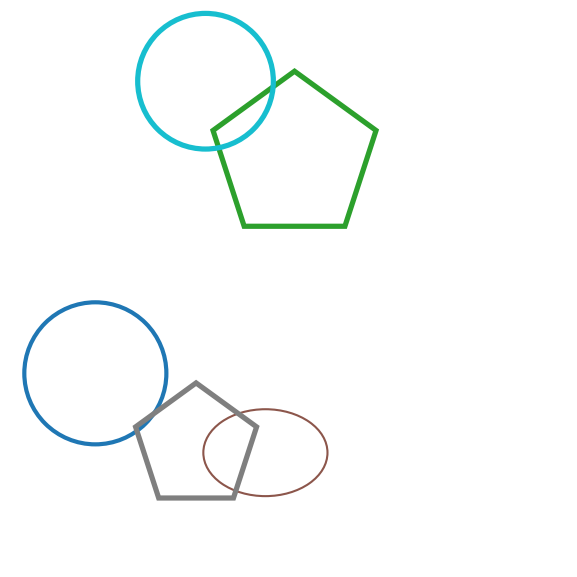[{"shape": "circle", "thickness": 2, "radius": 0.61, "center": [0.165, 0.353]}, {"shape": "pentagon", "thickness": 2.5, "radius": 0.74, "center": [0.51, 0.727]}, {"shape": "oval", "thickness": 1, "radius": 0.54, "center": [0.46, 0.215]}, {"shape": "pentagon", "thickness": 2.5, "radius": 0.55, "center": [0.34, 0.226]}, {"shape": "circle", "thickness": 2.5, "radius": 0.59, "center": [0.356, 0.858]}]